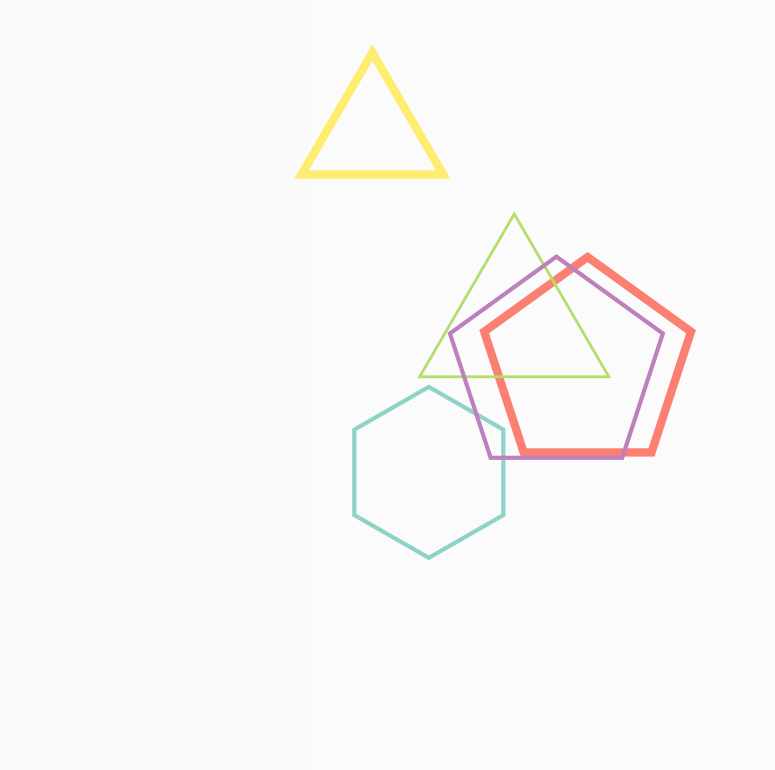[{"shape": "hexagon", "thickness": 1.5, "radius": 0.56, "center": [0.553, 0.387]}, {"shape": "pentagon", "thickness": 3, "radius": 0.7, "center": [0.758, 0.526]}, {"shape": "triangle", "thickness": 1, "radius": 0.7, "center": [0.664, 0.581]}, {"shape": "pentagon", "thickness": 1.5, "radius": 0.72, "center": [0.718, 0.522]}, {"shape": "triangle", "thickness": 3, "radius": 0.53, "center": [0.48, 0.826]}]